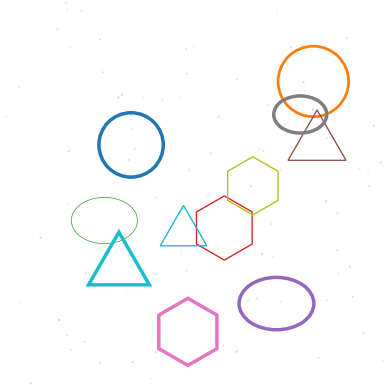[{"shape": "circle", "thickness": 2.5, "radius": 0.42, "center": [0.34, 0.624]}, {"shape": "circle", "thickness": 2, "radius": 0.46, "center": [0.814, 0.788]}, {"shape": "oval", "thickness": 0.5, "radius": 0.43, "center": [0.271, 0.427]}, {"shape": "hexagon", "thickness": 1, "radius": 0.42, "center": [0.583, 0.408]}, {"shape": "oval", "thickness": 2.5, "radius": 0.49, "center": [0.718, 0.211]}, {"shape": "triangle", "thickness": 1, "radius": 0.44, "center": [0.824, 0.627]}, {"shape": "hexagon", "thickness": 2.5, "radius": 0.44, "center": [0.488, 0.138]}, {"shape": "oval", "thickness": 2.5, "radius": 0.34, "center": [0.78, 0.703]}, {"shape": "hexagon", "thickness": 1, "radius": 0.38, "center": [0.657, 0.517]}, {"shape": "triangle", "thickness": 2.5, "radius": 0.46, "center": [0.309, 0.306]}, {"shape": "triangle", "thickness": 1, "radius": 0.35, "center": [0.477, 0.396]}]